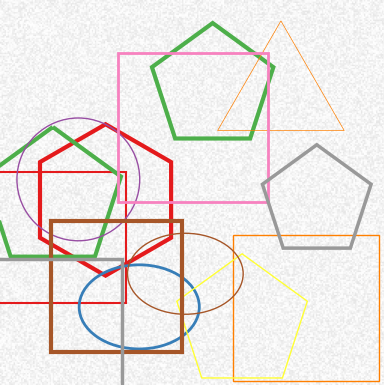[{"shape": "square", "thickness": 1.5, "radius": 0.85, "center": [0.156, 0.384]}, {"shape": "hexagon", "thickness": 3, "radius": 0.98, "center": [0.274, 0.481]}, {"shape": "oval", "thickness": 2, "radius": 0.78, "center": [0.362, 0.203]}, {"shape": "pentagon", "thickness": 3, "radius": 0.83, "center": [0.552, 0.774]}, {"shape": "pentagon", "thickness": 3, "radius": 0.93, "center": [0.137, 0.484]}, {"shape": "circle", "thickness": 1, "radius": 0.8, "center": [0.203, 0.534]}, {"shape": "square", "thickness": 1, "radius": 0.95, "center": [0.795, 0.2]}, {"shape": "triangle", "thickness": 0.5, "radius": 0.95, "center": [0.73, 0.756]}, {"shape": "pentagon", "thickness": 1, "radius": 0.89, "center": [0.629, 0.162]}, {"shape": "square", "thickness": 3, "radius": 0.85, "center": [0.302, 0.256]}, {"shape": "oval", "thickness": 1, "radius": 0.75, "center": [0.481, 0.289]}, {"shape": "square", "thickness": 2, "radius": 0.97, "center": [0.501, 0.669]}, {"shape": "square", "thickness": 2.5, "radius": 0.98, "center": [0.121, 0.133]}, {"shape": "pentagon", "thickness": 2.5, "radius": 0.74, "center": [0.823, 0.476]}]